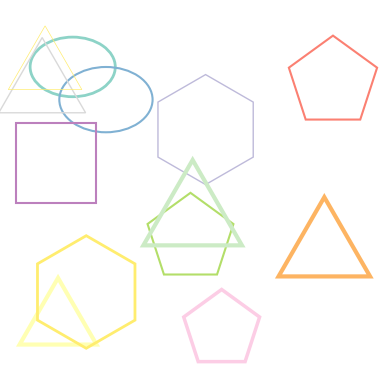[{"shape": "oval", "thickness": 2, "radius": 0.55, "center": [0.189, 0.826]}, {"shape": "triangle", "thickness": 3, "radius": 0.58, "center": [0.151, 0.163]}, {"shape": "hexagon", "thickness": 1, "radius": 0.71, "center": [0.534, 0.663]}, {"shape": "pentagon", "thickness": 1.5, "radius": 0.6, "center": [0.865, 0.787]}, {"shape": "oval", "thickness": 1.5, "radius": 0.61, "center": [0.275, 0.741]}, {"shape": "triangle", "thickness": 3, "radius": 0.69, "center": [0.842, 0.351]}, {"shape": "pentagon", "thickness": 1.5, "radius": 0.59, "center": [0.495, 0.382]}, {"shape": "pentagon", "thickness": 2.5, "radius": 0.52, "center": [0.576, 0.145]}, {"shape": "triangle", "thickness": 1, "radius": 0.65, "center": [0.11, 0.772]}, {"shape": "square", "thickness": 1.5, "radius": 0.52, "center": [0.144, 0.577]}, {"shape": "triangle", "thickness": 3, "radius": 0.74, "center": [0.5, 0.437]}, {"shape": "triangle", "thickness": 0.5, "radius": 0.55, "center": [0.117, 0.822]}, {"shape": "hexagon", "thickness": 2, "radius": 0.73, "center": [0.224, 0.242]}]